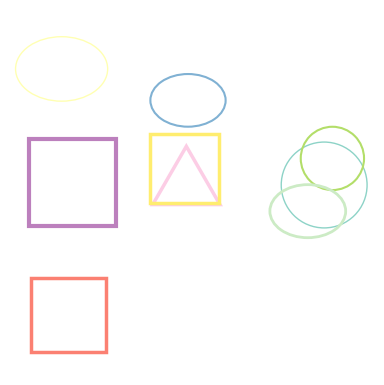[{"shape": "circle", "thickness": 1, "radius": 0.56, "center": [0.842, 0.52]}, {"shape": "oval", "thickness": 1, "radius": 0.6, "center": [0.16, 0.821]}, {"shape": "square", "thickness": 2.5, "radius": 0.48, "center": [0.178, 0.182]}, {"shape": "oval", "thickness": 1.5, "radius": 0.49, "center": [0.488, 0.739]}, {"shape": "circle", "thickness": 1.5, "radius": 0.41, "center": [0.863, 0.589]}, {"shape": "triangle", "thickness": 2.5, "radius": 0.5, "center": [0.484, 0.519]}, {"shape": "square", "thickness": 3, "radius": 0.56, "center": [0.188, 0.527]}, {"shape": "oval", "thickness": 2, "radius": 0.49, "center": [0.799, 0.452]}, {"shape": "square", "thickness": 2.5, "radius": 0.45, "center": [0.479, 0.561]}]